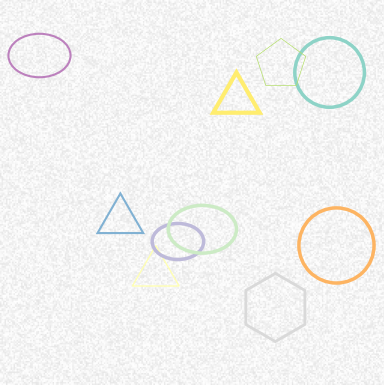[{"shape": "circle", "thickness": 2.5, "radius": 0.45, "center": [0.856, 0.812]}, {"shape": "triangle", "thickness": 1, "radius": 0.35, "center": [0.405, 0.292]}, {"shape": "oval", "thickness": 2.5, "radius": 0.33, "center": [0.462, 0.373]}, {"shape": "triangle", "thickness": 1.5, "radius": 0.34, "center": [0.313, 0.429]}, {"shape": "circle", "thickness": 2.5, "radius": 0.49, "center": [0.874, 0.362]}, {"shape": "pentagon", "thickness": 0.5, "radius": 0.34, "center": [0.73, 0.833]}, {"shape": "hexagon", "thickness": 2, "radius": 0.44, "center": [0.715, 0.201]}, {"shape": "oval", "thickness": 1.5, "radius": 0.4, "center": [0.103, 0.856]}, {"shape": "oval", "thickness": 2.5, "radius": 0.44, "center": [0.526, 0.405]}, {"shape": "triangle", "thickness": 3, "radius": 0.35, "center": [0.614, 0.742]}]